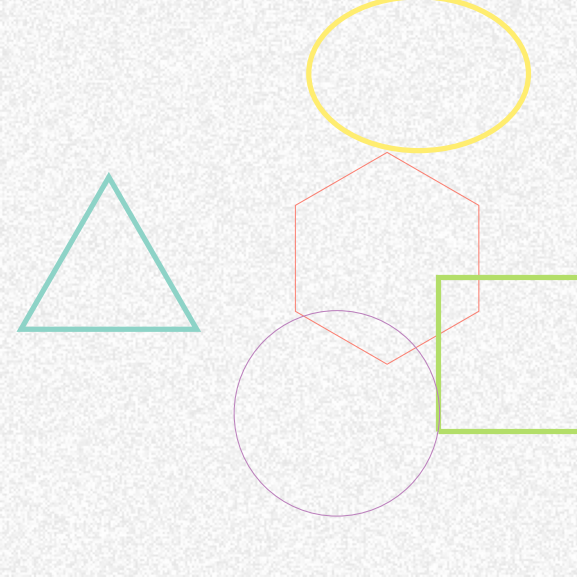[{"shape": "triangle", "thickness": 2.5, "radius": 0.88, "center": [0.188, 0.517]}, {"shape": "hexagon", "thickness": 0.5, "radius": 0.92, "center": [0.67, 0.552]}, {"shape": "square", "thickness": 2.5, "radius": 0.67, "center": [0.891, 0.386]}, {"shape": "circle", "thickness": 0.5, "radius": 0.89, "center": [0.583, 0.283]}, {"shape": "oval", "thickness": 2.5, "radius": 0.95, "center": [0.725, 0.871]}]